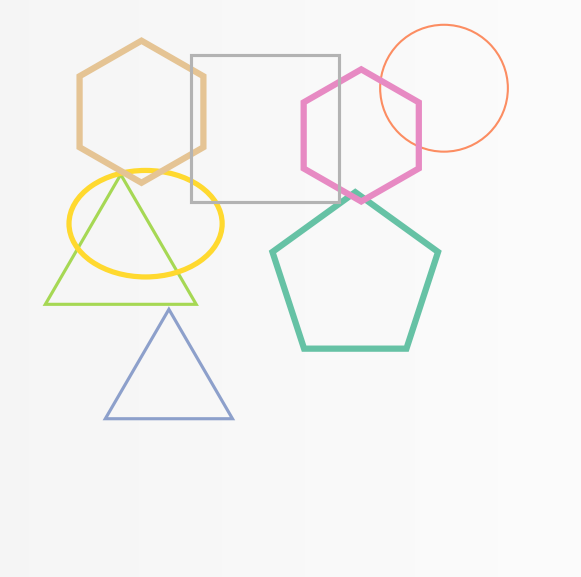[{"shape": "pentagon", "thickness": 3, "radius": 0.75, "center": [0.611, 0.517]}, {"shape": "circle", "thickness": 1, "radius": 0.55, "center": [0.764, 0.846]}, {"shape": "triangle", "thickness": 1.5, "radius": 0.63, "center": [0.291, 0.337]}, {"shape": "hexagon", "thickness": 3, "radius": 0.57, "center": [0.621, 0.765]}, {"shape": "triangle", "thickness": 1.5, "radius": 0.75, "center": [0.208, 0.547]}, {"shape": "oval", "thickness": 2.5, "radius": 0.66, "center": [0.25, 0.612]}, {"shape": "hexagon", "thickness": 3, "radius": 0.61, "center": [0.243, 0.806]}, {"shape": "square", "thickness": 1.5, "radius": 0.64, "center": [0.456, 0.777]}]